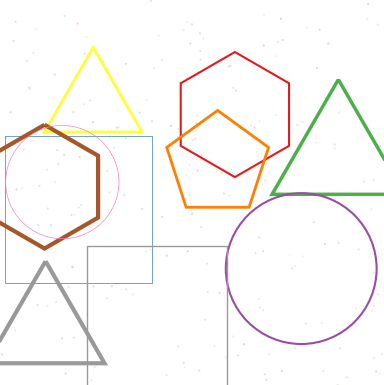[{"shape": "hexagon", "thickness": 1.5, "radius": 0.81, "center": [0.61, 0.702]}, {"shape": "square", "thickness": 0.5, "radius": 0.95, "center": [0.204, 0.456]}, {"shape": "triangle", "thickness": 2.5, "radius": 0.99, "center": [0.879, 0.595]}, {"shape": "circle", "thickness": 1.5, "radius": 0.98, "center": [0.782, 0.302]}, {"shape": "pentagon", "thickness": 2, "radius": 0.7, "center": [0.565, 0.574]}, {"shape": "triangle", "thickness": 2, "radius": 0.73, "center": [0.242, 0.73]}, {"shape": "hexagon", "thickness": 3, "radius": 0.8, "center": [0.116, 0.515]}, {"shape": "circle", "thickness": 0.5, "radius": 0.74, "center": [0.162, 0.527]}, {"shape": "square", "thickness": 1, "radius": 0.91, "center": [0.407, 0.18]}, {"shape": "triangle", "thickness": 3, "radius": 0.88, "center": [0.118, 0.145]}]